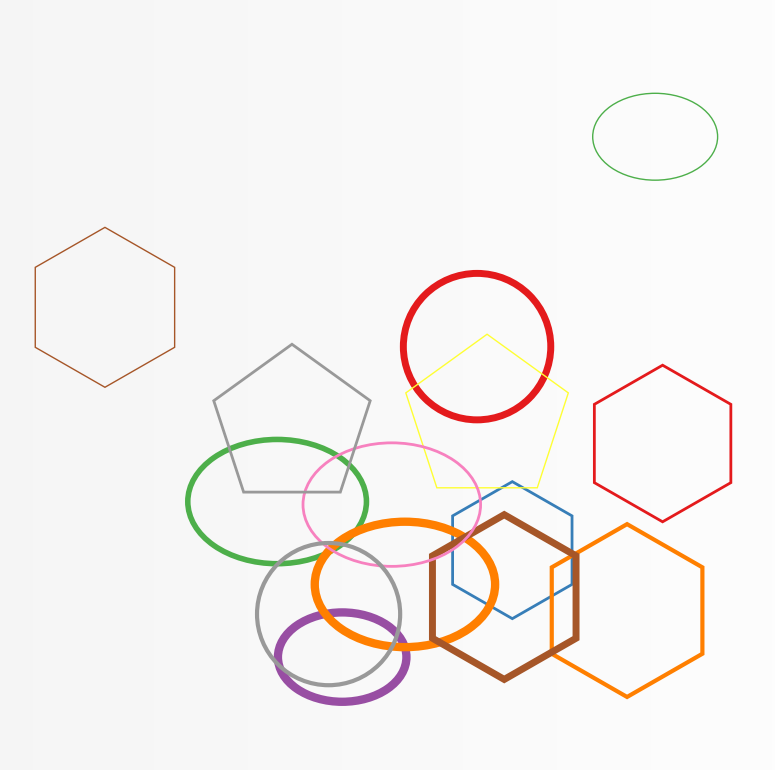[{"shape": "circle", "thickness": 2.5, "radius": 0.48, "center": [0.616, 0.55]}, {"shape": "hexagon", "thickness": 1, "radius": 0.51, "center": [0.855, 0.424]}, {"shape": "hexagon", "thickness": 1, "radius": 0.44, "center": [0.661, 0.286]}, {"shape": "oval", "thickness": 0.5, "radius": 0.4, "center": [0.845, 0.822]}, {"shape": "oval", "thickness": 2, "radius": 0.58, "center": [0.358, 0.349]}, {"shape": "oval", "thickness": 3, "radius": 0.41, "center": [0.442, 0.147]}, {"shape": "oval", "thickness": 3, "radius": 0.58, "center": [0.522, 0.241]}, {"shape": "hexagon", "thickness": 1.5, "radius": 0.56, "center": [0.809, 0.207]}, {"shape": "pentagon", "thickness": 0.5, "radius": 0.55, "center": [0.628, 0.456]}, {"shape": "hexagon", "thickness": 2.5, "radius": 0.53, "center": [0.651, 0.225]}, {"shape": "hexagon", "thickness": 0.5, "radius": 0.52, "center": [0.135, 0.601]}, {"shape": "oval", "thickness": 1, "radius": 0.57, "center": [0.506, 0.345]}, {"shape": "pentagon", "thickness": 1, "radius": 0.53, "center": [0.377, 0.447]}, {"shape": "circle", "thickness": 1.5, "radius": 0.46, "center": [0.424, 0.202]}]